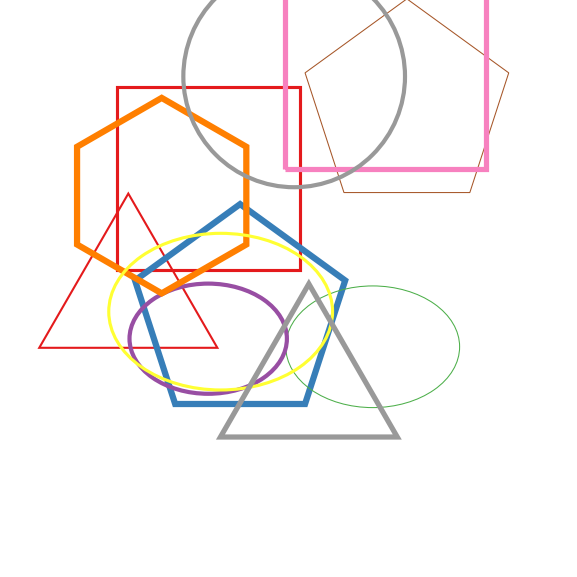[{"shape": "square", "thickness": 1.5, "radius": 0.79, "center": [0.361, 0.69]}, {"shape": "triangle", "thickness": 1, "radius": 0.89, "center": [0.222, 0.486]}, {"shape": "pentagon", "thickness": 3, "radius": 0.96, "center": [0.416, 0.454]}, {"shape": "oval", "thickness": 0.5, "radius": 0.75, "center": [0.645, 0.399]}, {"shape": "oval", "thickness": 2, "radius": 0.68, "center": [0.361, 0.413]}, {"shape": "hexagon", "thickness": 3, "radius": 0.85, "center": [0.28, 0.66]}, {"shape": "oval", "thickness": 1.5, "radius": 0.97, "center": [0.382, 0.459]}, {"shape": "pentagon", "thickness": 0.5, "radius": 0.93, "center": [0.705, 0.816]}, {"shape": "square", "thickness": 2.5, "radius": 0.87, "center": [0.667, 0.88]}, {"shape": "triangle", "thickness": 2.5, "radius": 0.88, "center": [0.535, 0.331]}, {"shape": "circle", "thickness": 2, "radius": 0.96, "center": [0.509, 0.867]}]